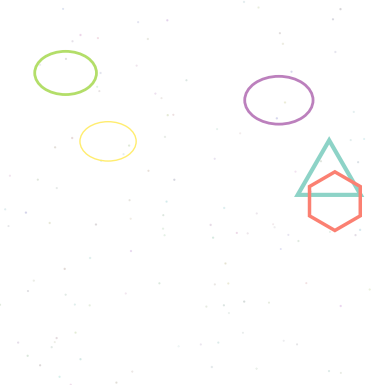[{"shape": "triangle", "thickness": 3, "radius": 0.47, "center": [0.855, 0.541]}, {"shape": "hexagon", "thickness": 2.5, "radius": 0.38, "center": [0.87, 0.477]}, {"shape": "oval", "thickness": 2, "radius": 0.4, "center": [0.17, 0.811]}, {"shape": "oval", "thickness": 2, "radius": 0.44, "center": [0.724, 0.74]}, {"shape": "oval", "thickness": 1, "radius": 0.37, "center": [0.281, 0.633]}]